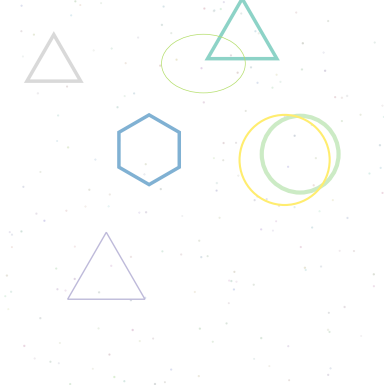[{"shape": "triangle", "thickness": 2.5, "radius": 0.52, "center": [0.629, 0.9]}, {"shape": "triangle", "thickness": 1, "radius": 0.58, "center": [0.276, 0.281]}, {"shape": "hexagon", "thickness": 2.5, "radius": 0.45, "center": [0.387, 0.611]}, {"shape": "oval", "thickness": 0.5, "radius": 0.54, "center": [0.528, 0.835]}, {"shape": "triangle", "thickness": 2.5, "radius": 0.4, "center": [0.14, 0.83]}, {"shape": "circle", "thickness": 3, "radius": 0.5, "center": [0.78, 0.6]}, {"shape": "circle", "thickness": 1.5, "radius": 0.59, "center": [0.739, 0.585]}]